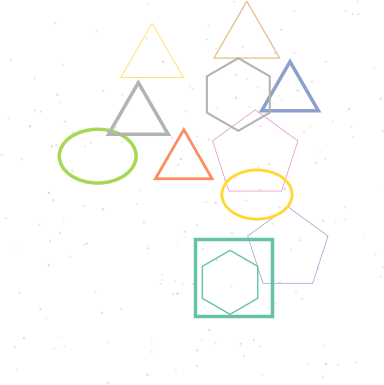[{"shape": "square", "thickness": 2.5, "radius": 0.5, "center": [0.607, 0.28]}, {"shape": "hexagon", "thickness": 1, "radius": 0.42, "center": [0.598, 0.267]}, {"shape": "triangle", "thickness": 2, "radius": 0.43, "center": [0.477, 0.578]}, {"shape": "triangle", "thickness": 2.5, "radius": 0.43, "center": [0.753, 0.755]}, {"shape": "pentagon", "thickness": 0.5, "radius": 0.55, "center": [0.748, 0.353]}, {"shape": "pentagon", "thickness": 0.5, "radius": 0.58, "center": [0.663, 0.598]}, {"shape": "oval", "thickness": 2.5, "radius": 0.5, "center": [0.254, 0.594]}, {"shape": "oval", "thickness": 2, "radius": 0.46, "center": [0.668, 0.495]}, {"shape": "triangle", "thickness": 0.5, "radius": 0.47, "center": [0.395, 0.846]}, {"shape": "triangle", "thickness": 1, "radius": 0.49, "center": [0.641, 0.898]}, {"shape": "triangle", "thickness": 2.5, "radius": 0.45, "center": [0.359, 0.696]}, {"shape": "hexagon", "thickness": 1.5, "radius": 0.47, "center": [0.619, 0.755]}]